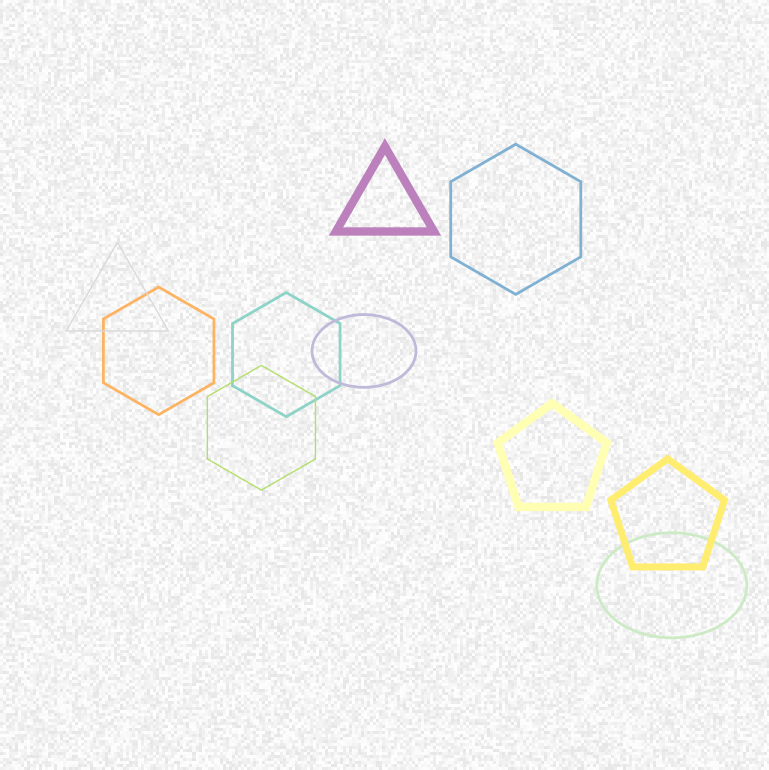[{"shape": "hexagon", "thickness": 1, "radius": 0.4, "center": [0.372, 0.539]}, {"shape": "pentagon", "thickness": 3, "radius": 0.37, "center": [0.717, 0.402]}, {"shape": "oval", "thickness": 1, "radius": 0.34, "center": [0.473, 0.544]}, {"shape": "hexagon", "thickness": 1, "radius": 0.49, "center": [0.67, 0.715]}, {"shape": "hexagon", "thickness": 1, "radius": 0.41, "center": [0.206, 0.544]}, {"shape": "hexagon", "thickness": 0.5, "radius": 0.41, "center": [0.339, 0.444]}, {"shape": "triangle", "thickness": 0.5, "radius": 0.38, "center": [0.152, 0.608]}, {"shape": "triangle", "thickness": 3, "radius": 0.37, "center": [0.5, 0.736]}, {"shape": "oval", "thickness": 1, "radius": 0.49, "center": [0.872, 0.24]}, {"shape": "pentagon", "thickness": 2.5, "radius": 0.39, "center": [0.867, 0.327]}]